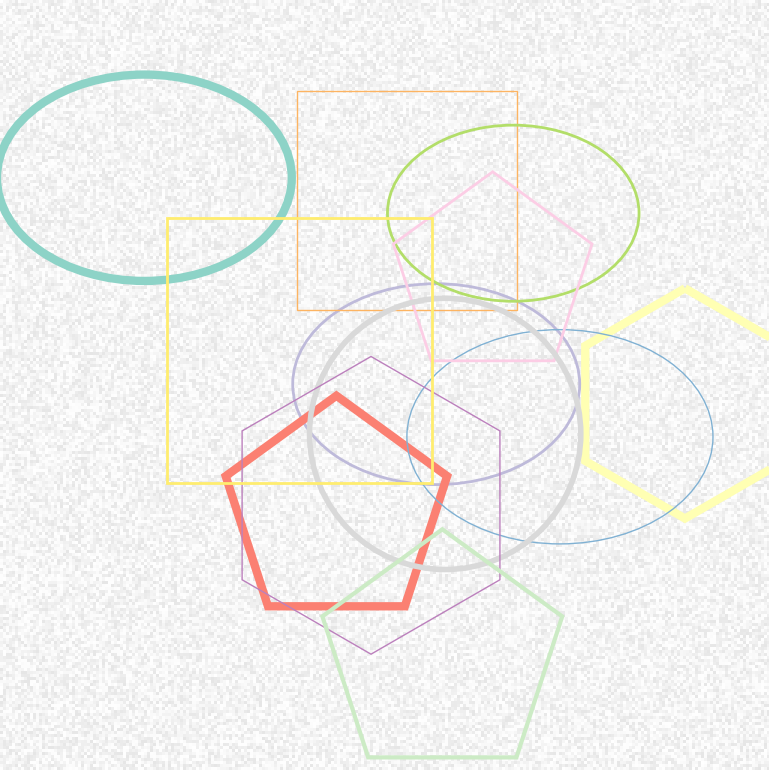[{"shape": "oval", "thickness": 3, "radius": 0.96, "center": [0.187, 0.769]}, {"shape": "hexagon", "thickness": 3, "radius": 0.75, "center": [0.89, 0.476]}, {"shape": "oval", "thickness": 1, "radius": 0.93, "center": [0.566, 0.501]}, {"shape": "pentagon", "thickness": 3, "radius": 0.76, "center": [0.437, 0.335]}, {"shape": "oval", "thickness": 0.5, "radius": 0.99, "center": [0.727, 0.433]}, {"shape": "square", "thickness": 0.5, "radius": 0.71, "center": [0.529, 0.74]}, {"shape": "oval", "thickness": 1, "radius": 0.82, "center": [0.667, 0.723]}, {"shape": "pentagon", "thickness": 1, "radius": 0.68, "center": [0.64, 0.641]}, {"shape": "circle", "thickness": 2, "radius": 0.88, "center": [0.578, 0.437]}, {"shape": "hexagon", "thickness": 0.5, "radius": 0.97, "center": [0.482, 0.344]}, {"shape": "pentagon", "thickness": 1.5, "radius": 0.82, "center": [0.574, 0.149]}, {"shape": "square", "thickness": 1, "radius": 0.86, "center": [0.389, 0.545]}]